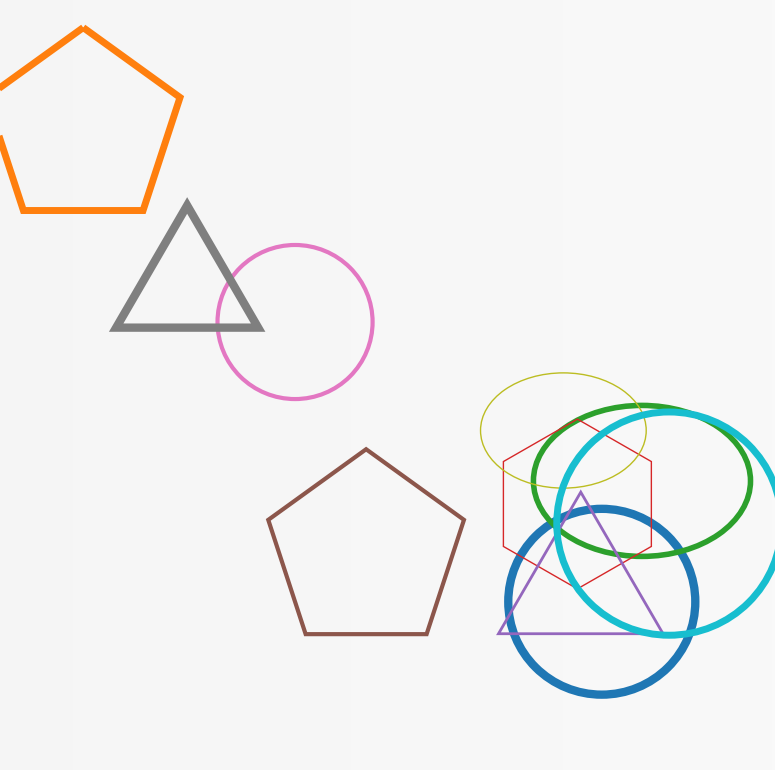[{"shape": "circle", "thickness": 3, "radius": 0.6, "center": [0.777, 0.219]}, {"shape": "pentagon", "thickness": 2.5, "radius": 0.66, "center": [0.107, 0.833]}, {"shape": "oval", "thickness": 2, "radius": 0.7, "center": [0.828, 0.375]}, {"shape": "hexagon", "thickness": 0.5, "radius": 0.55, "center": [0.745, 0.345]}, {"shape": "triangle", "thickness": 1, "radius": 0.61, "center": [0.749, 0.238]}, {"shape": "pentagon", "thickness": 1.5, "radius": 0.66, "center": [0.472, 0.284]}, {"shape": "circle", "thickness": 1.5, "radius": 0.5, "center": [0.381, 0.582]}, {"shape": "triangle", "thickness": 3, "radius": 0.53, "center": [0.241, 0.627]}, {"shape": "oval", "thickness": 0.5, "radius": 0.53, "center": [0.727, 0.441]}, {"shape": "circle", "thickness": 2.5, "radius": 0.72, "center": [0.863, 0.32]}]